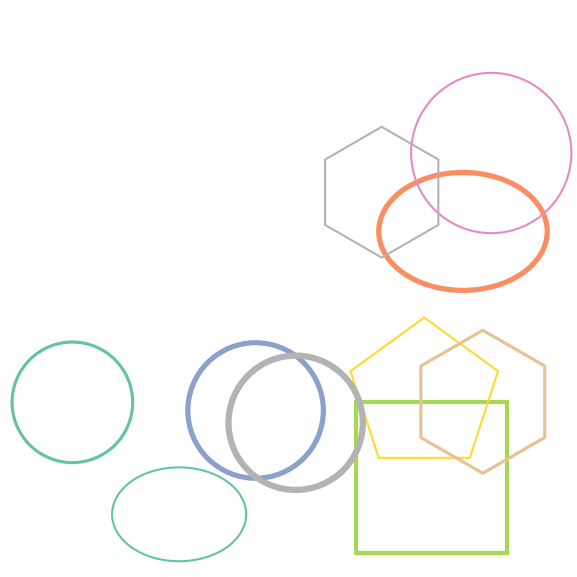[{"shape": "oval", "thickness": 1, "radius": 0.58, "center": [0.31, 0.109]}, {"shape": "circle", "thickness": 1.5, "radius": 0.52, "center": [0.125, 0.302]}, {"shape": "oval", "thickness": 2.5, "radius": 0.73, "center": [0.802, 0.598]}, {"shape": "circle", "thickness": 2.5, "radius": 0.59, "center": [0.443, 0.288]}, {"shape": "circle", "thickness": 1, "radius": 0.69, "center": [0.851, 0.734]}, {"shape": "square", "thickness": 2, "radius": 0.66, "center": [0.748, 0.172]}, {"shape": "pentagon", "thickness": 1, "radius": 0.67, "center": [0.735, 0.315]}, {"shape": "hexagon", "thickness": 1.5, "radius": 0.62, "center": [0.836, 0.303]}, {"shape": "circle", "thickness": 3, "radius": 0.58, "center": [0.512, 0.267]}, {"shape": "hexagon", "thickness": 1, "radius": 0.57, "center": [0.661, 0.666]}]